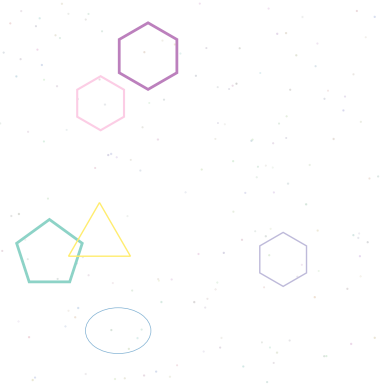[{"shape": "pentagon", "thickness": 2, "radius": 0.45, "center": [0.128, 0.34]}, {"shape": "hexagon", "thickness": 1, "radius": 0.35, "center": [0.735, 0.326]}, {"shape": "oval", "thickness": 0.5, "radius": 0.43, "center": [0.307, 0.141]}, {"shape": "hexagon", "thickness": 1.5, "radius": 0.35, "center": [0.261, 0.732]}, {"shape": "hexagon", "thickness": 2, "radius": 0.43, "center": [0.385, 0.854]}, {"shape": "triangle", "thickness": 1, "radius": 0.46, "center": [0.258, 0.381]}]